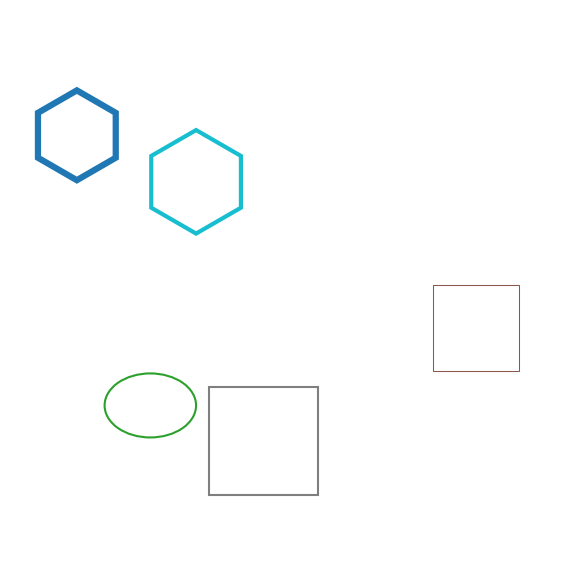[{"shape": "hexagon", "thickness": 3, "radius": 0.39, "center": [0.133, 0.765]}, {"shape": "oval", "thickness": 1, "radius": 0.4, "center": [0.26, 0.297]}, {"shape": "square", "thickness": 0.5, "radius": 0.37, "center": [0.824, 0.432]}, {"shape": "square", "thickness": 1, "radius": 0.47, "center": [0.456, 0.235]}, {"shape": "hexagon", "thickness": 2, "radius": 0.45, "center": [0.34, 0.684]}]